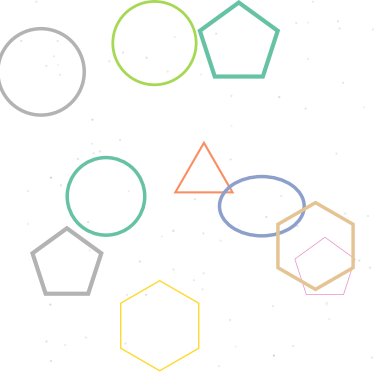[{"shape": "circle", "thickness": 2.5, "radius": 0.5, "center": [0.275, 0.49]}, {"shape": "pentagon", "thickness": 3, "radius": 0.53, "center": [0.62, 0.887]}, {"shape": "triangle", "thickness": 1.5, "radius": 0.43, "center": [0.53, 0.543]}, {"shape": "oval", "thickness": 2.5, "radius": 0.55, "center": [0.68, 0.464]}, {"shape": "pentagon", "thickness": 0.5, "radius": 0.41, "center": [0.844, 0.302]}, {"shape": "circle", "thickness": 2, "radius": 0.54, "center": [0.401, 0.888]}, {"shape": "hexagon", "thickness": 1, "radius": 0.58, "center": [0.415, 0.154]}, {"shape": "hexagon", "thickness": 2.5, "radius": 0.56, "center": [0.82, 0.361]}, {"shape": "circle", "thickness": 2.5, "radius": 0.56, "center": [0.107, 0.813]}, {"shape": "pentagon", "thickness": 3, "radius": 0.47, "center": [0.174, 0.313]}]